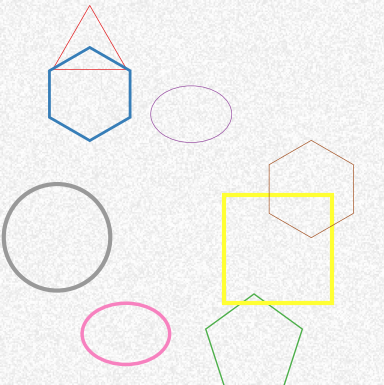[{"shape": "triangle", "thickness": 0.5, "radius": 0.56, "center": [0.233, 0.875]}, {"shape": "hexagon", "thickness": 2, "radius": 0.6, "center": [0.233, 0.756]}, {"shape": "pentagon", "thickness": 1, "radius": 0.66, "center": [0.66, 0.104]}, {"shape": "oval", "thickness": 0.5, "radius": 0.53, "center": [0.497, 0.703]}, {"shape": "square", "thickness": 3, "radius": 0.7, "center": [0.721, 0.354]}, {"shape": "hexagon", "thickness": 0.5, "radius": 0.63, "center": [0.809, 0.509]}, {"shape": "oval", "thickness": 2.5, "radius": 0.57, "center": [0.327, 0.133]}, {"shape": "circle", "thickness": 3, "radius": 0.69, "center": [0.148, 0.384]}]